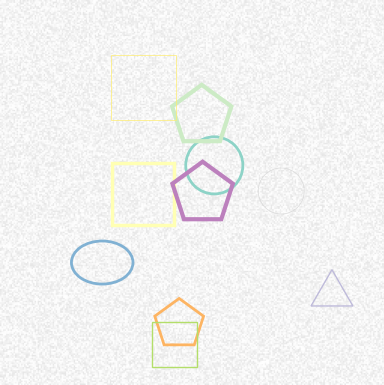[{"shape": "circle", "thickness": 2, "radius": 0.37, "center": [0.557, 0.57]}, {"shape": "square", "thickness": 2.5, "radius": 0.4, "center": [0.372, 0.496]}, {"shape": "triangle", "thickness": 1, "radius": 0.31, "center": [0.862, 0.237]}, {"shape": "oval", "thickness": 2, "radius": 0.4, "center": [0.265, 0.318]}, {"shape": "pentagon", "thickness": 2, "radius": 0.33, "center": [0.465, 0.158]}, {"shape": "square", "thickness": 1, "radius": 0.29, "center": [0.453, 0.105]}, {"shape": "circle", "thickness": 0.5, "radius": 0.3, "center": [0.73, 0.504]}, {"shape": "pentagon", "thickness": 3, "radius": 0.41, "center": [0.526, 0.497]}, {"shape": "pentagon", "thickness": 3, "radius": 0.4, "center": [0.524, 0.699]}, {"shape": "square", "thickness": 0.5, "radius": 0.42, "center": [0.373, 0.773]}]